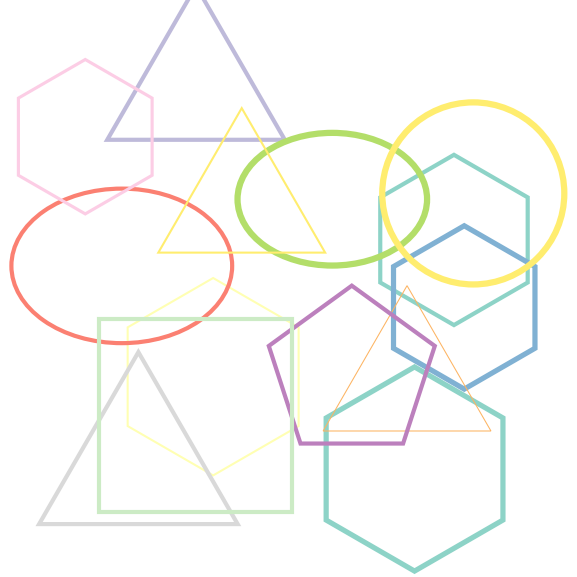[{"shape": "hexagon", "thickness": 2.5, "radius": 0.88, "center": [0.718, 0.187]}, {"shape": "hexagon", "thickness": 2, "radius": 0.74, "center": [0.786, 0.584]}, {"shape": "hexagon", "thickness": 1, "radius": 0.85, "center": [0.369, 0.347]}, {"shape": "triangle", "thickness": 2, "radius": 0.89, "center": [0.339, 0.846]}, {"shape": "oval", "thickness": 2, "radius": 0.96, "center": [0.211, 0.539]}, {"shape": "hexagon", "thickness": 2.5, "radius": 0.71, "center": [0.804, 0.467]}, {"shape": "triangle", "thickness": 0.5, "radius": 0.84, "center": [0.705, 0.337]}, {"shape": "oval", "thickness": 3, "radius": 0.82, "center": [0.575, 0.654]}, {"shape": "hexagon", "thickness": 1.5, "radius": 0.67, "center": [0.148, 0.762]}, {"shape": "triangle", "thickness": 2, "radius": 0.99, "center": [0.24, 0.191]}, {"shape": "pentagon", "thickness": 2, "radius": 0.76, "center": [0.609, 0.353]}, {"shape": "square", "thickness": 2, "radius": 0.83, "center": [0.339, 0.28]}, {"shape": "circle", "thickness": 3, "radius": 0.79, "center": [0.82, 0.664]}, {"shape": "triangle", "thickness": 1, "radius": 0.83, "center": [0.419, 0.645]}]